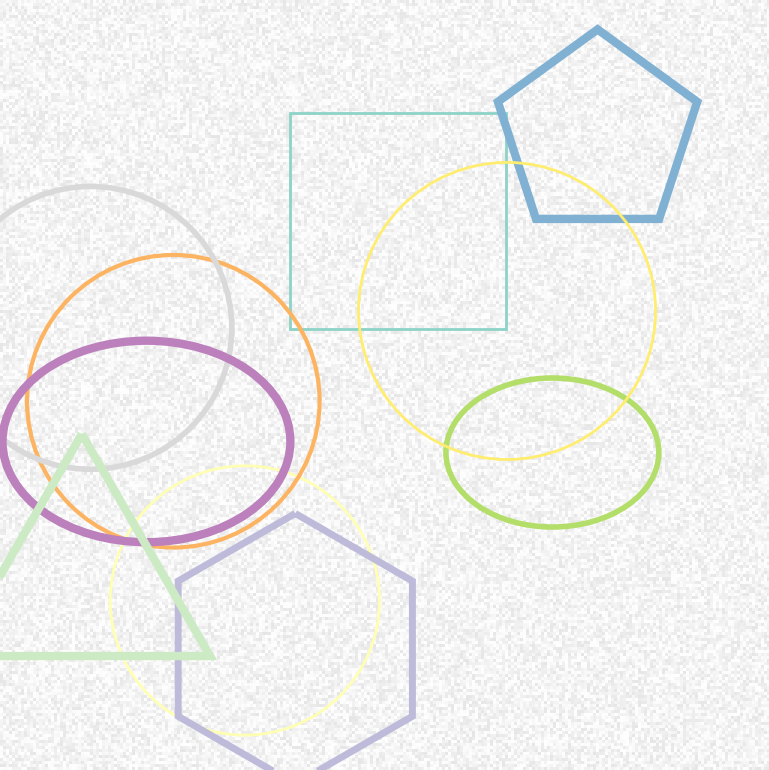[{"shape": "square", "thickness": 1, "radius": 0.7, "center": [0.517, 0.713]}, {"shape": "circle", "thickness": 1, "radius": 0.87, "center": [0.318, 0.22]}, {"shape": "hexagon", "thickness": 2.5, "radius": 0.88, "center": [0.383, 0.158]}, {"shape": "pentagon", "thickness": 3, "radius": 0.68, "center": [0.776, 0.826]}, {"shape": "circle", "thickness": 1.5, "radius": 0.95, "center": [0.225, 0.479]}, {"shape": "oval", "thickness": 2, "radius": 0.69, "center": [0.717, 0.412]}, {"shape": "circle", "thickness": 2, "radius": 0.92, "center": [0.117, 0.574]}, {"shape": "oval", "thickness": 3, "radius": 0.93, "center": [0.19, 0.427]}, {"shape": "triangle", "thickness": 3, "radius": 0.96, "center": [0.106, 0.244]}, {"shape": "circle", "thickness": 1, "radius": 0.96, "center": [0.659, 0.596]}]